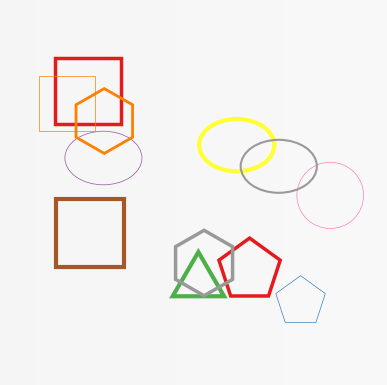[{"shape": "square", "thickness": 2.5, "radius": 0.43, "center": [0.227, 0.764]}, {"shape": "pentagon", "thickness": 2.5, "radius": 0.42, "center": [0.644, 0.298]}, {"shape": "pentagon", "thickness": 0.5, "radius": 0.34, "center": [0.776, 0.217]}, {"shape": "triangle", "thickness": 3, "radius": 0.38, "center": [0.512, 0.269]}, {"shape": "oval", "thickness": 0.5, "radius": 0.5, "center": [0.267, 0.59]}, {"shape": "square", "thickness": 0.5, "radius": 0.36, "center": [0.173, 0.73]}, {"shape": "hexagon", "thickness": 2, "radius": 0.42, "center": [0.269, 0.686]}, {"shape": "oval", "thickness": 3, "radius": 0.48, "center": [0.611, 0.623]}, {"shape": "square", "thickness": 3, "radius": 0.44, "center": [0.232, 0.396]}, {"shape": "circle", "thickness": 0.5, "radius": 0.43, "center": [0.852, 0.492]}, {"shape": "oval", "thickness": 1.5, "radius": 0.49, "center": [0.719, 0.568]}, {"shape": "hexagon", "thickness": 2.5, "radius": 0.42, "center": [0.527, 0.317]}]